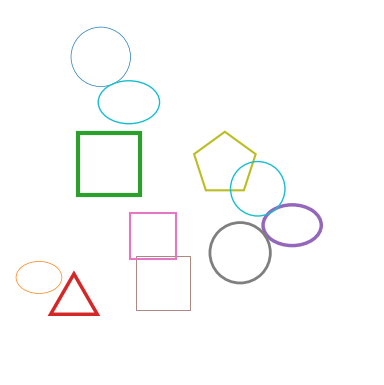[{"shape": "circle", "thickness": 0.5, "radius": 0.39, "center": [0.262, 0.852]}, {"shape": "oval", "thickness": 0.5, "radius": 0.3, "center": [0.101, 0.279]}, {"shape": "square", "thickness": 3, "radius": 0.41, "center": [0.284, 0.574]}, {"shape": "triangle", "thickness": 2.5, "radius": 0.35, "center": [0.192, 0.219]}, {"shape": "oval", "thickness": 2.5, "radius": 0.38, "center": [0.759, 0.415]}, {"shape": "square", "thickness": 0.5, "radius": 0.35, "center": [0.423, 0.265]}, {"shape": "square", "thickness": 1.5, "radius": 0.3, "center": [0.398, 0.386]}, {"shape": "circle", "thickness": 2, "radius": 0.39, "center": [0.624, 0.343]}, {"shape": "pentagon", "thickness": 1.5, "radius": 0.42, "center": [0.584, 0.574]}, {"shape": "circle", "thickness": 1, "radius": 0.35, "center": [0.669, 0.51]}, {"shape": "oval", "thickness": 1, "radius": 0.4, "center": [0.335, 0.734]}]